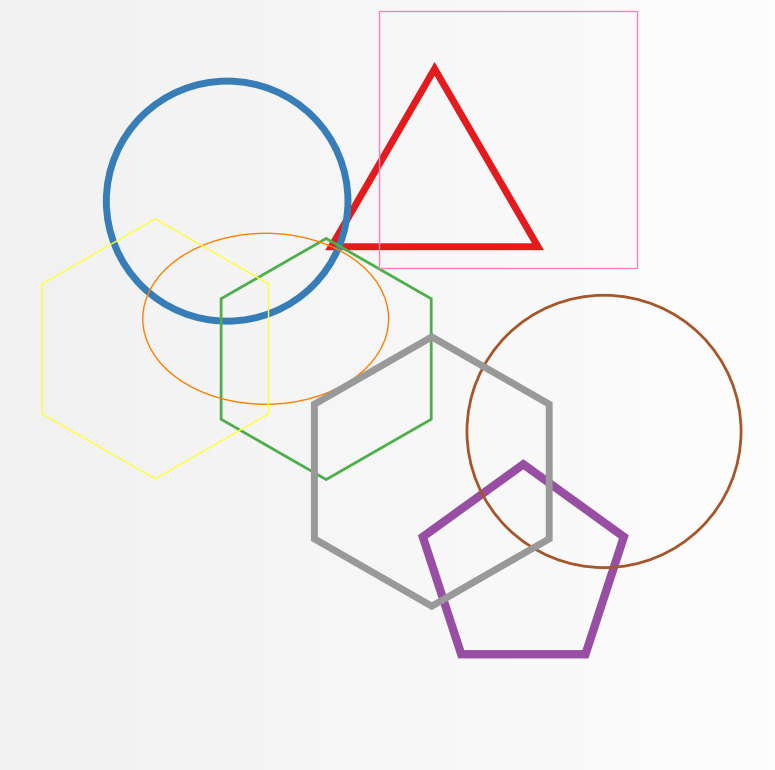[{"shape": "triangle", "thickness": 2.5, "radius": 0.77, "center": [0.561, 0.757]}, {"shape": "circle", "thickness": 2.5, "radius": 0.78, "center": [0.293, 0.739]}, {"shape": "hexagon", "thickness": 1, "radius": 0.78, "center": [0.421, 0.534]}, {"shape": "pentagon", "thickness": 3, "radius": 0.68, "center": [0.675, 0.261]}, {"shape": "oval", "thickness": 0.5, "radius": 0.79, "center": [0.343, 0.586]}, {"shape": "hexagon", "thickness": 0.5, "radius": 0.84, "center": [0.2, 0.547]}, {"shape": "circle", "thickness": 1, "radius": 0.88, "center": [0.779, 0.44]}, {"shape": "square", "thickness": 0.5, "radius": 0.83, "center": [0.655, 0.819]}, {"shape": "hexagon", "thickness": 2.5, "radius": 0.87, "center": [0.557, 0.388]}]